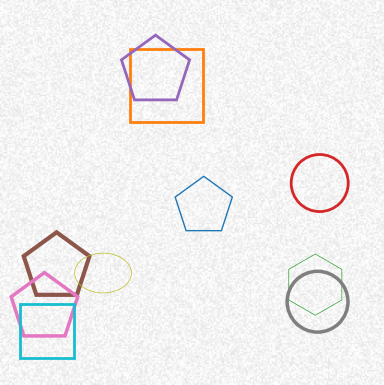[{"shape": "pentagon", "thickness": 1, "radius": 0.39, "center": [0.529, 0.464]}, {"shape": "square", "thickness": 2, "radius": 0.47, "center": [0.432, 0.778]}, {"shape": "hexagon", "thickness": 0.5, "radius": 0.4, "center": [0.819, 0.261]}, {"shape": "circle", "thickness": 2, "radius": 0.37, "center": [0.83, 0.525]}, {"shape": "pentagon", "thickness": 2, "radius": 0.46, "center": [0.404, 0.816]}, {"shape": "pentagon", "thickness": 3, "radius": 0.45, "center": [0.147, 0.307]}, {"shape": "pentagon", "thickness": 2.5, "radius": 0.45, "center": [0.115, 0.201]}, {"shape": "circle", "thickness": 2.5, "radius": 0.39, "center": [0.825, 0.216]}, {"shape": "oval", "thickness": 0.5, "radius": 0.37, "center": [0.268, 0.291]}, {"shape": "square", "thickness": 2, "radius": 0.35, "center": [0.122, 0.14]}]